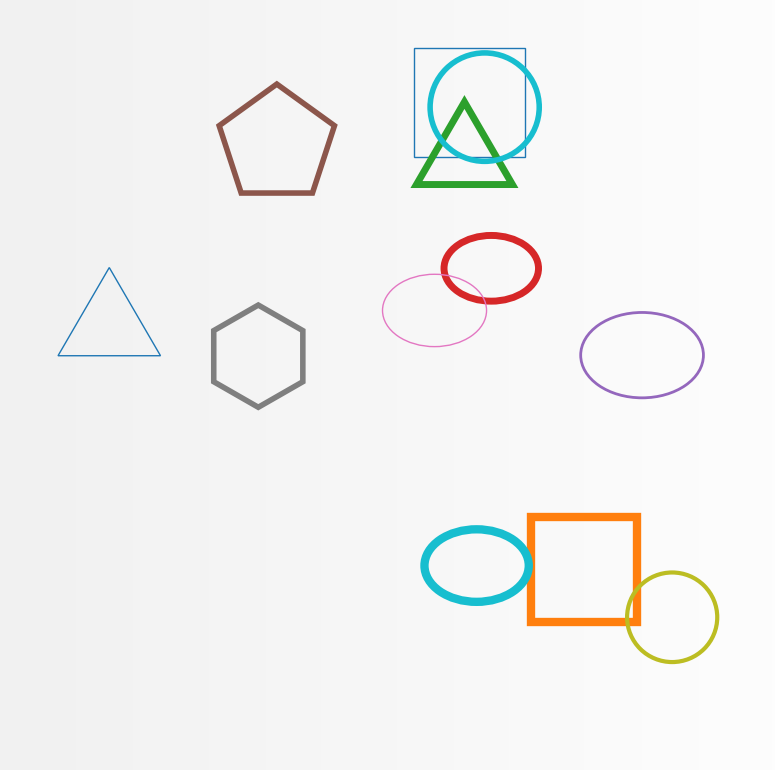[{"shape": "square", "thickness": 0.5, "radius": 0.36, "center": [0.606, 0.867]}, {"shape": "triangle", "thickness": 0.5, "radius": 0.38, "center": [0.141, 0.576]}, {"shape": "square", "thickness": 3, "radius": 0.34, "center": [0.754, 0.26]}, {"shape": "triangle", "thickness": 2.5, "radius": 0.36, "center": [0.599, 0.796]}, {"shape": "oval", "thickness": 2.5, "radius": 0.3, "center": [0.634, 0.652]}, {"shape": "oval", "thickness": 1, "radius": 0.4, "center": [0.828, 0.539]}, {"shape": "pentagon", "thickness": 2, "radius": 0.39, "center": [0.357, 0.813]}, {"shape": "oval", "thickness": 0.5, "radius": 0.34, "center": [0.561, 0.597]}, {"shape": "hexagon", "thickness": 2, "radius": 0.33, "center": [0.333, 0.537]}, {"shape": "circle", "thickness": 1.5, "radius": 0.29, "center": [0.867, 0.198]}, {"shape": "oval", "thickness": 3, "radius": 0.34, "center": [0.615, 0.265]}, {"shape": "circle", "thickness": 2, "radius": 0.35, "center": [0.625, 0.861]}]